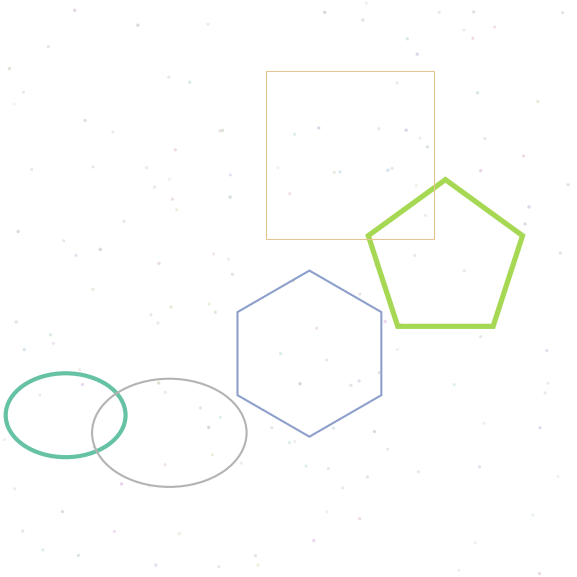[{"shape": "oval", "thickness": 2, "radius": 0.52, "center": [0.114, 0.28]}, {"shape": "hexagon", "thickness": 1, "radius": 0.72, "center": [0.536, 0.387]}, {"shape": "pentagon", "thickness": 2.5, "radius": 0.7, "center": [0.771, 0.548]}, {"shape": "square", "thickness": 0.5, "radius": 0.73, "center": [0.607, 0.731]}, {"shape": "oval", "thickness": 1, "radius": 0.67, "center": [0.293, 0.25]}]